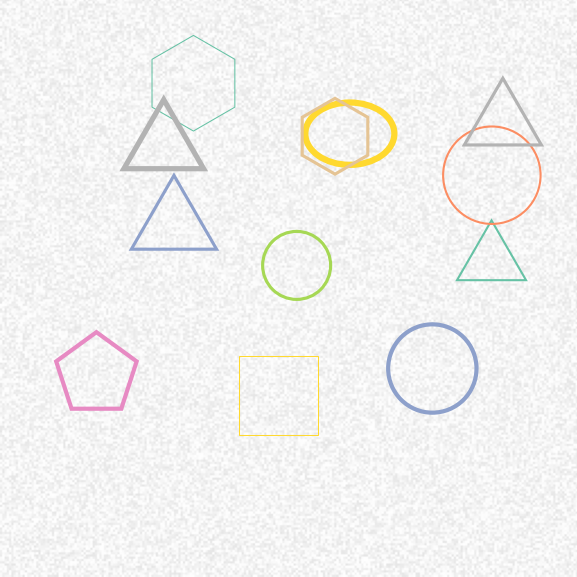[{"shape": "hexagon", "thickness": 0.5, "radius": 0.41, "center": [0.335, 0.855]}, {"shape": "triangle", "thickness": 1, "radius": 0.35, "center": [0.851, 0.548]}, {"shape": "circle", "thickness": 1, "radius": 0.42, "center": [0.852, 0.696]}, {"shape": "triangle", "thickness": 1.5, "radius": 0.43, "center": [0.301, 0.61]}, {"shape": "circle", "thickness": 2, "radius": 0.38, "center": [0.749, 0.361]}, {"shape": "pentagon", "thickness": 2, "radius": 0.37, "center": [0.167, 0.351]}, {"shape": "circle", "thickness": 1.5, "radius": 0.29, "center": [0.514, 0.54]}, {"shape": "oval", "thickness": 3, "radius": 0.39, "center": [0.606, 0.768]}, {"shape": "square", "thickness": 0.5, "radius": 0.34, "center": [0.482, 0.314]}, {"shape": "hexagon", "thickness": 1.5, "radius": 0.33, "center": [0.58, 0.763]}, {"shape": "triangle", "thickness": 1.5, "radius": 0.39, "center": [0.871, 0.787]}, {"shape": "triangle", "thickness": 2.5, "radius": 0.4, "center": [0.284, 0.747]}]